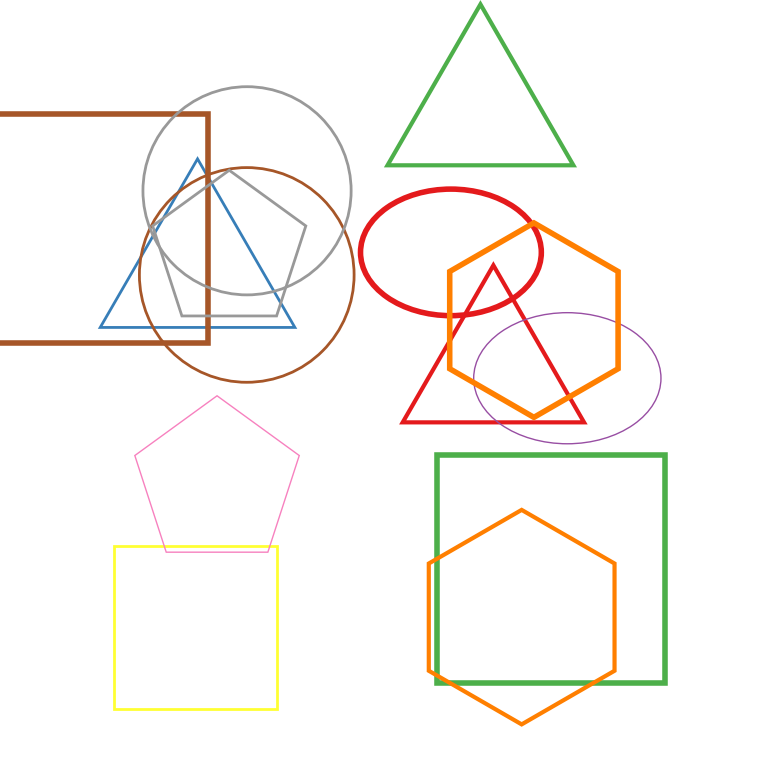[{"shape": "triangle", "thickness": 1.5, "radius": 0.68, "center": [0.641, 0.519]}, {"shape": "oval", "thickness": 2, "radius": 0.59, "center": [0.586, 0.672]}, {"shape": "triangle", "thickness": 1, "radius": 0.73, "center": [0.257, 0.648]}, {"shape": "square", "thickness": 2, "radius": 0.74, "center": [0.715, 0.261]}, {"shape": "triangle", "thickness": 1.5, "radius": 0.7, "center": [0.624, 0.855]}, {"shape": "oval", "thickness": 0.5, "radius": 0.61, "center": [0.737, 0.509]}, {"shape": "hexagon", "thickness": 2, "radius": 0.63, "center": [0.693, 0.584]}, {"shape": "hexagon", "thickness": 1.5, "radius": 0.7, "center": [0.677, 0.199]}, {"shape": "square", "thickness": 1, "radius": 0.53, "center": [0.254, 0.185]}, {"shape": "circle", "thickness": 1, "radius": 0.7, "center": [0.32, 0.643]}, {"shape": "square", "thickness": 2, "radius": 0.74, "center": [0.122, 0.703]}, {"shape": "pentagon", "thickness": 0.5, "radius": 0.56, "center": [0.282, 0.374]}, {"shape": "circle", "thickness": 1, "radius": 0.68, "center": [0.321, 0.752]}, {"shape": "pentagon", "thickness": 1, "radius": 0.52, "center": [0.298, 0.674]}]